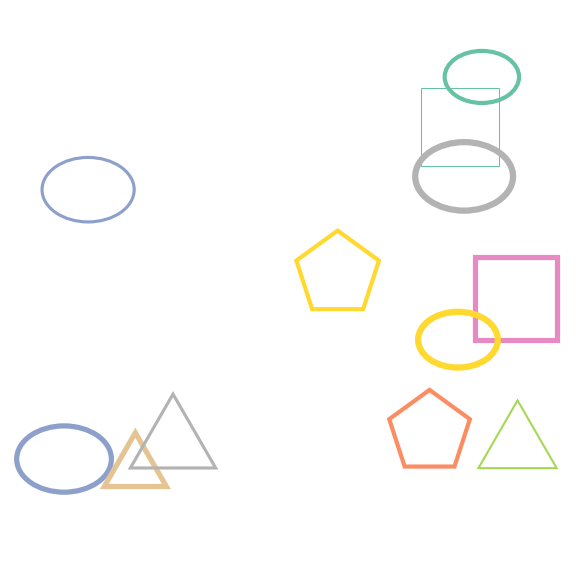[{"shape": "square", "thickness": 0.5, "radius": 0.34, "center": [0.797, 0.779]}, {"shape": "oval", "thickness": 2, "radius": 0.32, "center": [0.834, 0.866]}, {"shape": "pentagon", "thickness": 2, "radius": 0.37, "center": [0.744, 0.251]}, {"shape": "oval", "thickness": 2.5, "radius": 0.41, "center": [0.111, 0.204]}, {"shape": "oval", "thickness": 1.5, "radius": 0.4, "center": [0.153, 0.671]}, {"shape": "square", "thickness": 2.5, "radius": 0.36, "center": [0.893, 0.483]}, {"shape": "triangle", "thickness": 1, "radius": 0.39, "center": [0.896, 0.228]}, {"shape": "pentagon", "thickness": 2, "radius": 0.38, "center": [0.585, 0.525]}, {"shape": "oval", "thickness": 3, "radius": 0.34, "center": [0.793, 0.411]}, {"shape": "triangle", "thickness": 2.5, "radius": 0.31, "center": [0.234, 0.188]}, {"shape": "triangle", "thickness": 1.5, "radius": 0.43, "center": [0.3, 0.231]}, {"shape": "oval", "thickness": 3, "radius": 0.42, "center": [0.804, 0.694]}]